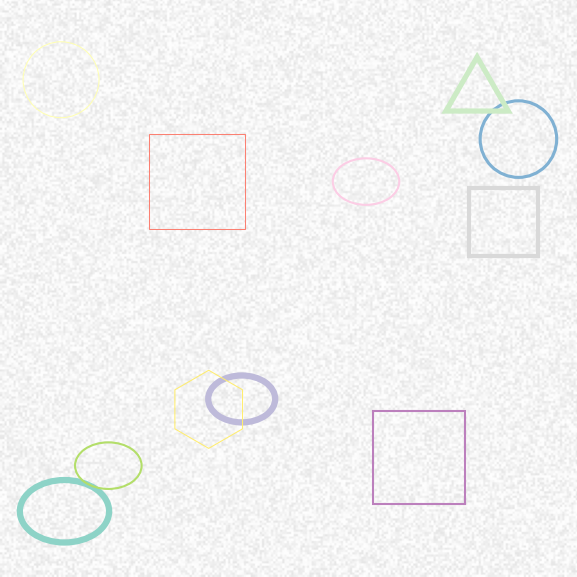[{"shape": "oval", "thickness": 3, "radius": 0.39, "center": [0.112, 0.114]}, {"shape": "circle", "thickness": 0.5, "radius": 0.33, "center": [0.106, 0.861]}, {"shape": "oval", "thickness": 3, "radius": 0.29, "center": [0.419, 0.308]}, {"shape": "square", "thickness": 0.5, "radius": 0.41, "center": [0.341, 0.685]}, {"shape": "circle", "thickness": 1.5, "radius": 0.33, "center": [0.898, 0.758]}, {"shape": "oval", "thickness": 1, "radius": 0.29, "center": [0.188, 0.193]}, {"shape": "oval", "thickness": 1, "radius": 0.29, "center": [0.634, 0.685]}, {"shape": "square", "thickness": 2, "radius": 0.3, "center": [0.872, 0.615]}, {"shape": "square", "thickness": 1, "radius": 0.4, "center": [0.726, 0.207]}, {"shape": "triangle", "thickness": 2.5, "radius": 0.31, "center": [0.826, 0.838]}, {"shape": "hexagon", "thickness": 0.5, "radius": 0.34, "center": [0.361, 0.29]}]